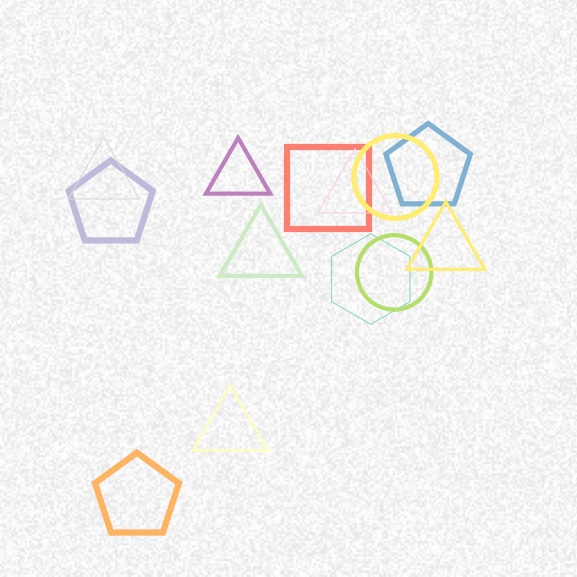[{"shape": "hexagon", "thickness": 0.5, "radius": 0.39, "center": [0.642, 0.516]}, {"shape": "triangle", "thickness": 1, "radius": 0.38, "center": [0.399, 0.257]}, {"shape": "pentagon", "thickness": 3, "radius": 0.38, "center": [0.192, 0.645]}, {"shape": "square", "thickness": 3, "radius": 0.35, "center": [0.568, 0.673]}, {"shape": "pentagon", "thickness": 2.5, "radius": 0.38, "center": [0.741, 0.708]}, {"shape": "pentagon", "thickness": 3, "radius": 0.38, "center": [0.237, 0.139]}, {"shape": "circle", "thickness": 2, "radius": 0.32, "center": [0.683, 0.527]}, {"shape": "triangle", "thickness": 0.5, "radius": 0.37, "center": [0.615, 0.668]}, {"shape": "triangle", "thickness": 0.5, "radius": 0.36, "center": [0.18, 0.69]}, {"shape": "triangle", "thickness": 2, "radius": 0.32, "center": [0.412, 0.696]}, {"shape": "triangle", "thickness": 2, "radius": 0.41, "center": [0.452, 0.563]}, {"shape": "circle", "thickness": 2.5, "radius": 0.36, "center": [0.685, 0.693]}, {"shape": "triangle", "thickness": 1.5, "radius": 0.39, "center": [0.772, 0.572]}]